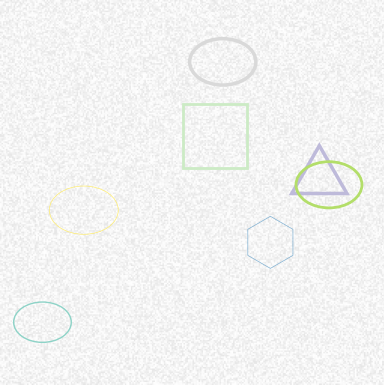[{"shape": "oval", "thickness": 1, "radius": 0.37, "center": [0.11, 0.163]}, {"shape": "triangle", "thickness": 2.5, "radius": 0.41, "center": [0.829, 0.539]}, {"shape": "hexagon", "thickness": 0.5, "radius": 0.34, "center": [0.702, 0.371]}, {"shape": "oval", "thickness": 2, "radius": 0.43, "center": [0.854, 0.52]}, {"shape": "oval", "thickness": 2.5, "radius": 0.43, "center": [0.579, 0.839]}, {"shape": "square", "thickness": 2, "radius": 0.42, "center": [0.559, 0.646]}, {"shape": "oval", "thickness": 0.5, "radius": 0.45, "center": [0.218, 0.454]}]